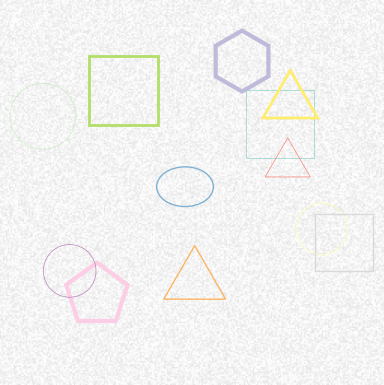[{"shape": "square", "thickness": 0.5, "radius": 0.44, "center": [0.728, 0.678]}, {"shape": "circle", "thickness": 0.5, "radius": 0.33, "center": [0.835, 0.405]}, {"shape": "hexagon", "thickness": 3, "radius": 0.4, "center": [0.629, 0.841]}, {"shape": "triangle", "thickness": 0.5, "radius": 0.34, "center": [0.747, 0.574]}, {"shape": "oval", "thickness": 1, "radius": 0.37, "center": [0.481, 0.515]}, {"shape": "triangle", "thickness": 1, "radius": 0.46, "center": [0.506, 0.269]}, {"shape": "square", "thickness": 2, "radius": 0.45, "center": [0.32, 0.765]}, {"shape": "pentagon", "thickness": 3, "radius": 0.42, "center": [0.252, 0.234]}, {"shape": "square", "thickness": 1, "radius": 0.37, "center": [0.893, 0.37]}, {"shape": "circle", "thickness": 0.5, "radius": 0.34, "center": [0.181, 0.296]}, {"shape": "circle", "thickness": 0.5, "radius": 0.43, "center": [0.112, 0.698]}, {"shape": "triangle", "thickness": 2, "radius": 0.41, "center": [0.754, 0.735]}]